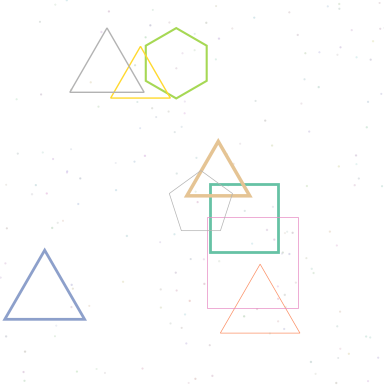[{"shape": "square", "thickness": 2, "radius": 0.44, "center": [0.635, 0.435]}, {"shape": "triangle", "thickness": 0.5, "radius": 0.6, "center": [0.676, 0.195]}, {"shape": "triangle", "thickness": 2, "radius": 0.6, "center": [0.116, 0.23]}, {"shape": "square", "thickness": 0.5, "radius": 0.59, "center": [0.657, 0.317]}, {"shape": "hexagon", "thickness": 1.5, "radius": 0.46, "center": [0.458, 0.836]}, {"shape": "triangle", "thickness": 1, "radius": 0.45, "center": [0.365, 0.79]}, {"shape": "triangle", "thickness": 2.5, "radius": 0.47, "center": [0.567, 0.538]}, {"shape": "triangle", "thickness": 1, "radius": 0.56, "center": [0.278, 0.816]}, {"shape": "pentagon", "thickness": 0.5, "radius": 0.43, "center": [0.522, 0.471]}]